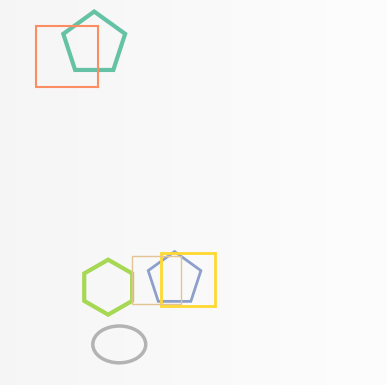[{"shape": "pentagon", "thickness": 3, "radius": 0.42, "center": [0.243, 0.886]}, {"shape": "square", "thickness": 1.5, "radius": 0.4, "center": [0.173, 0.854]}, {"shape": "pentagon", "thickness": 2, "radius": 0.36, "center": [0.45, 0.275]}, {"shape": "hexagon", "thickness": 3, "radius": 0.36, "center": [0.279, 0.254]}, {"shape": "square", "thickness": 2, "radius": 0.35, "center": [0.486, 0.273]}, {"shape": "square", "thickness": 1, "radius": 0.31, "center": [0.404, 0.274]}, {"shape": "oval", "thickness": 2.5, "radius": 0.34, "center": [0.308, 0.105]}]